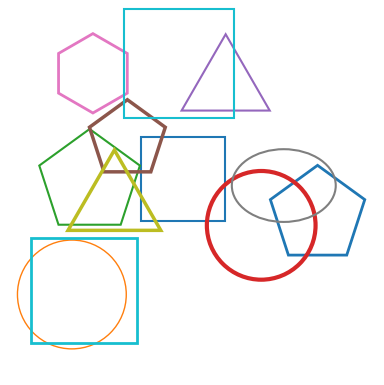[{"shape": "square", "thickness": 1.5, "radius": 0.54, "center": [0.475, 0.535]}, {"shape": "pentagon", "thickness": 2, "radius": 0.64, "center": [0.825, 0.442]}, {"shape": "circle", "thickness": 1, "radius": 0.71, "center": [0.187, 0.235]}, {"shape": "pentagon", "thickness": 1.5, "radius": 0.69, "center": [0.233, 0.527]}, {"shape": "circle", "thickness": 3, "radius": 0.71, "center": [0.678, 0.415]}, {"shape": "triangle", "thickness": 1.5, "radius": 0.66, "center": [0.586, 0.779]}, {"shape": "pentagon", "thickness": 2.5, "radius": 0.52, "center": [0.331, 0.637]}, {"shape": "hexagon", "thickness": 2, "radius": 0.52, "center": [0.241, 0.81]}, {"shape": "oval", "thickness": 1.5, "radius": 0.67, "center": [0.737, 0.518]}, {"shape": "triangle", "thickness": 2.5, "radius": 0.7, "center": [0.297, 0.471]}, {"shape": "square", "thickness": 2, "radius": 0.68, "center": [0.218, 0.246]}, {"shape": "square", "thickness": 1.5, "radius": 0.71, "center": [0.465, 0.836]}]